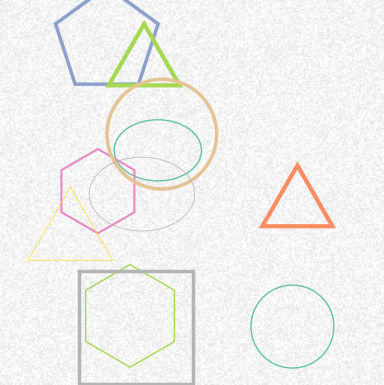[{"shape": "circle", "thickness": 1, "radius": 0.54, "center": [0.759, 0.152]}, {"shape": "oval", "thickness": 1, "radius": 0.57, "center": [0.41, 0.61]}, {"shape": "triangle", "thickness": 3, "radius": 0.53, "center": [0.772, 0.465]}, {"shape": "pentagon", "thickness": 2.5, "radius": 0.7, "center": [0.278, 0.895]}, {"shape": "hexagon", "thickness": 1.5, "radius": 0.55, "center": [0.254, 0.504]}, {"shape": "triangle", "thickness": 3, "radius": 0.53, "center": [0.374, 0.831]}, {"shape": "hexagon", "thickness": 1, "radius": 0.67, "center": [0.338, 0.18]}, {"shape": "triangle", "thickness": 0.5, "radius": 0.63, "center": [0.183, 0.387]}, {"shape": "circle", "thickness": 2.5, "radius": 0.71, "center": [0.42, 0.652]}, {"shape": "square", "thickness": 2.5, "radius": 0.74, "center": [0.353, 0.149]}, {"shape": "oval", "thickness": 0.5, "radius": 0.69, "center": [0.369, 0.496]}]